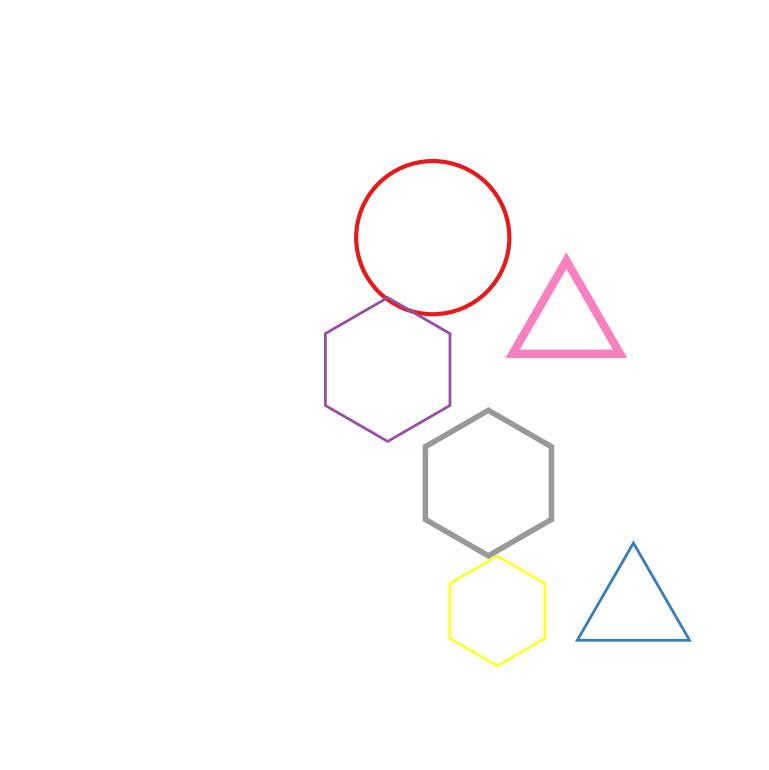[{"shape": "circle", "thickness": 1.5, "radius": 0.5, "center": [0.562, 0.691]}, {"shape": "triangle", "thickness": 1, "radius": 0.42, "center": [0.823, 0.211]}, {"shape": "hexagon", "thickness": 1, "radius": 0.47, "center": [0.503, 0.52]}, {"shape": "hexagon", "thickness": 1, "radius": 0.36, "center": [0.646, 0.207]}, {"shape": "triangle", "thickness": 3, "radius": 0.4, "center": [0.736, 0.581]}, {"shape": "hexagon", "thickness": 2, "radius": 0.47, "center": [0.634, 0.373]}]